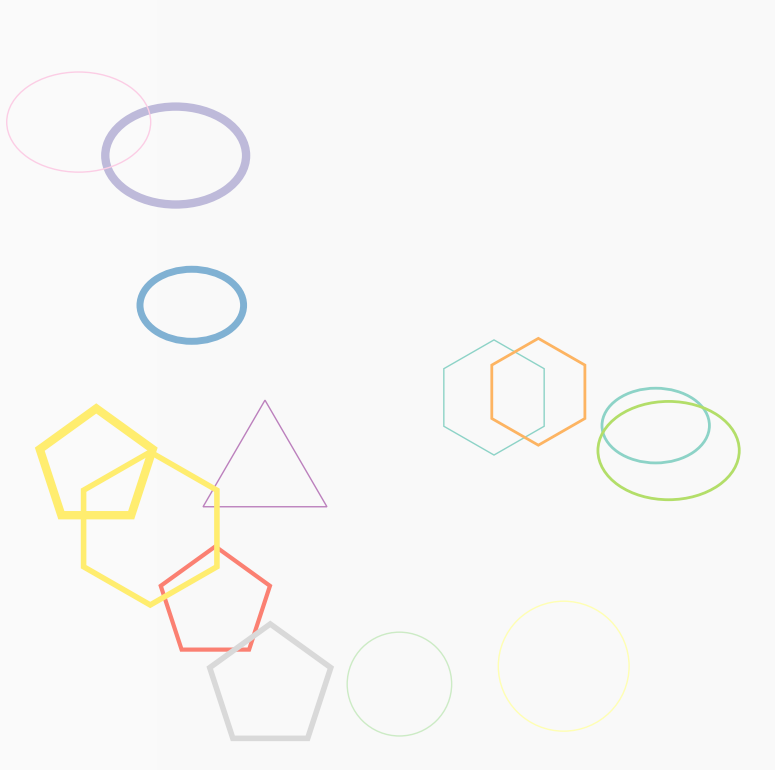[{"shape": "oval", "thickness": 1, "radius": 0.35, "center": [0.846, 0.447]}, {"shape": "hexagon", "thickness": 0.5, "radius": 0.37, "center": [0.637, 0.484]}, {"shape": "circle", "thickness": 0.5, "radius": 0.42, "center": [0.727, 0.135]}, {"shape": "oval", "thickness": 3, "radius": 0.45, "center": [0.227, 0.798]}, {"shape": "pentagon", "thickness": 1.5, "radius": 0.37, "center": [0.278, 0.216]}, {"shape": "oval", "thickness": 2.5, "radius": 0.33, "center": [0.247, 0.604]}, {"shape": "hexagon", "thickness": 1, "radius": 0.35, "center": [0.695, 0.491]}, {"shape": "oval", "thickness": 1, "radius": 0.46, "center": [0.863, 0.415]}, {"shape": "oval", "thickness": 0.5, "radius": 0.46, "center": [0.102, 0.841]}, {"shape": "pentagon", "thickness": 2, "radius": 0.41, "center": [0.349, 0.108]}, {"shape": "triangle", "thickness": 0.5, "radius": 0.46, "center": [0.342, 0.388]}, {"shape": "circle", "thickness": 0.5, "radius": 0.34, "center": [0.515, 0.112]}, {"shape": "hexagon", "thickness": 2, "radius": 0.5, "center": [0.194, 0.314]}, {"shape": "pentagon", "thickness": 3, "radius": 0.38, "center": [0.124, 0.393]}]